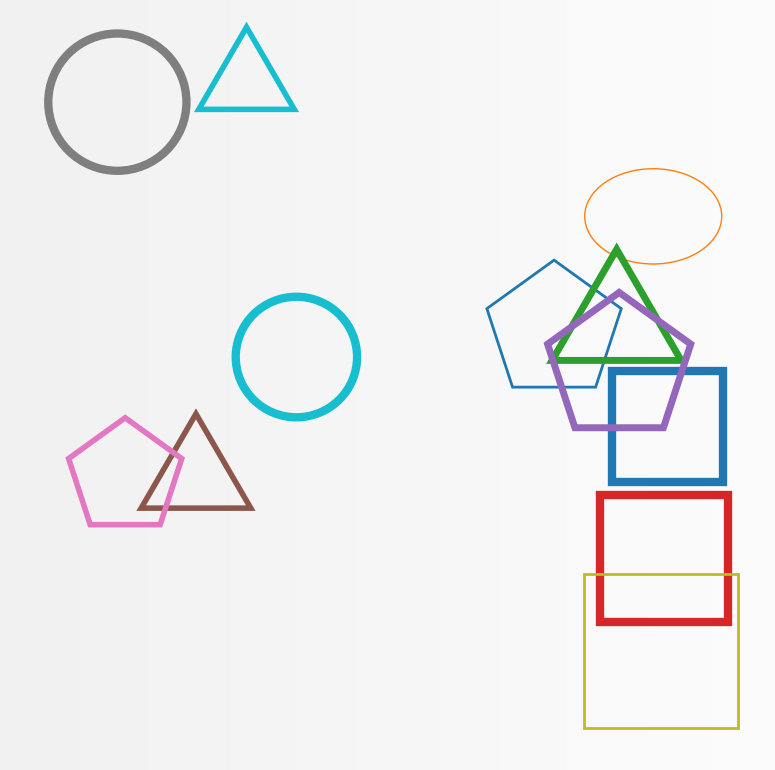[{"shape": "pentagon", "thickness": 1, "radius": 0.46, "center": [0.715, 0.571]}, {"shape": "square", "thickness": 3, "radius": 0.36, "center": [0.861, 0.446]}, {"shape": "oval", "thickness": 0.5, "radius": 0.44, "center": [0.843, 0.719]}, {"shape": "triangle", "thickness": 2.5, "radius": 0.48, "center": [0.796, 0.58]}, {"shape": "square", "thickness": 3, "radius": 0.41, "center": [0.857, 0.275]}, {"shape": "pentagon", "thickness": 2.5, "radius": 0.49, "center": [0.799, 0.523]}, {"shape": "triangle", "thickness": 2, "radius": 0.41, "center": [0.253, 0.381]}, {"shape": "pentagon", "thickness": 2, "radius": 0.38, "center": [0.162, 0.381]}, {"shape": "circle", "thickness": 3, "radius": 0.45, "center": [0.151, 0.867]}, {"shape": "square", "thickness": 1, "radius": 0.5, "center": [0.853, 0.154]}, {"shape": "circle", "thickness": 3, "radius": 0.39, "center": [0.382, 0.536]}, {"shape": "triangle", "thickness": 2, "radius": 0.36, "center": [0.318, 0.894]}]